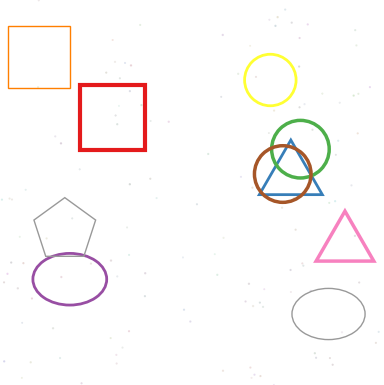[{"shape": "square", "thickness": 3, "radius": 0.42, "center": [0.292, 0.695]}, {"shape": "triangle", "thickness": 2, "radius": 0.47, "center": [0.755, 0.542]}, {"shape": "circle", "thickness": 2.5, "radius": 0.37, "center": [0.78, 0.613]}, {"shape": "oval", "thickness": 2, "radius": 0.48, "center": [0.181, 0.275]}, {"shape": "square", "thickness": 1, "radius": 0.4, "center": [0.101, 0.852]}, {"shape": "circle", "thickness": 2, "radius": 0.33, "center": [0.702, 0.792]}, {"shape": "circle", "thickness": 2.5, "radius": 0.37, "center": [0.734, 0.548]}, {"shape": "triangle", "thickness": 2.5, "radius": 0.43, "center": [0.896, 0.365]}, {"shape": "pentagon", "thickness": 1, "radius": 0.42, "center": [0.168, 0.402]}, {"shape": "oval", "thickness": 1, "radius": 0.47, "center": [0.853, 0.184]}]